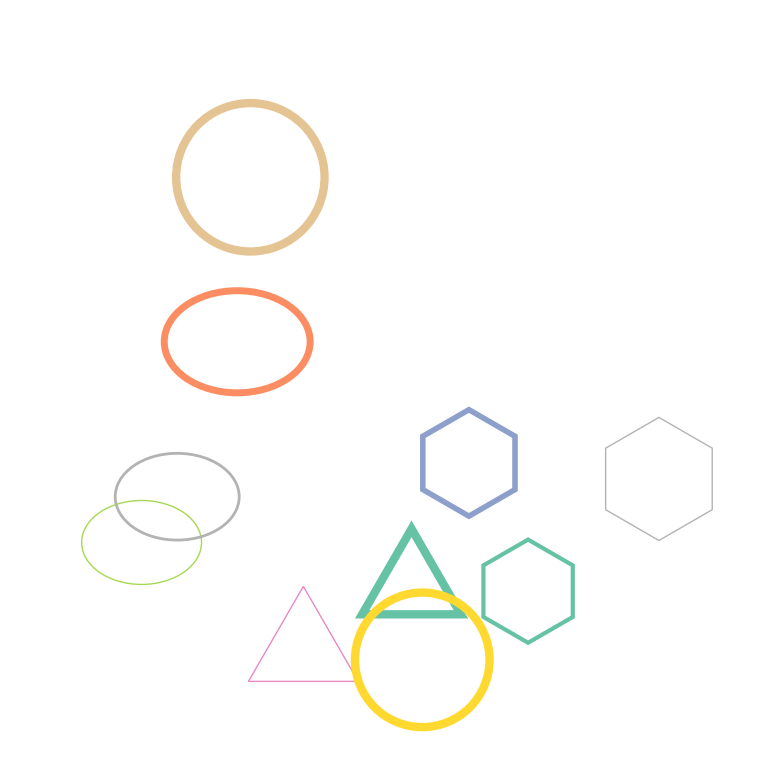[{"shape": "triangle", "thickness": 3, "radius": 0.37, "center": [0.534, 0.239]}, {"shape": "hexagon", "thickness": 1.5, "radius": 0.33, "center": [0.686, 0.232]}, {"shape": "oval", "thickness": 2.5, "radius": 0.47, "center": [0.308, 0.556]}, {"shape": "hexagon", "thickness": 2, "radius": 0.35, "center": [0.609, 0.399]}, {"shape": "triangle", "thickness": 0.5, "radius": 0.41, "center": [0.394, 0.156]}, {"shape": "oval", "thickness": 0.5, "radius": 0.39, "center": [0.184, 0.296]}, {"shape": "circle", "thickness": 3, "radius": 0.44, "center": [0.548, 0.143]}, {"shape": "circle", "thickness": 3, "radius": 0.48, "center": [0.325, 0.77]}, {"shape": "oval", "thickness": 1, "radius": 0.4, "center": [0.23, 0.355]}, {"shape": "hexagon", "thickness": 0.5, "radius": 0.4, "center": [0.856, 0.378]}]